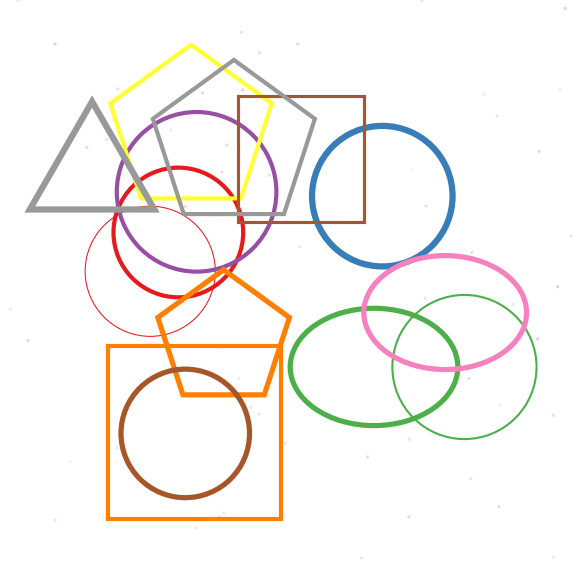[{"shape": "circle", "thickness": 2, "radius": 0.56, "center": [0.309, 0.597]}, {"shape": "circle", "thickness": 0.5, "radius": 0.56, "center": [0.26, 0.529]}, {"shape": "circle", "thickness": 3, "radius": 0.61, "center": [0.662, 0.659]}, {"shape": "oval", "thickness": 2.5, "radius": 0.73, "center": [0.648, 0.364]}, {"shape": "circle", "thickness": 1, "radius": 0.62, "center": [0.804, 0.364]}, {"shape": "circle", "thickness": 2, "radius": 0.69, "center": [0.34, 0.667]}, {"shape": "square", "thickness": 2, "radius": 0.75, "center": [0.337, 0.25]}, {"shape": "pentagon", "thickness": 2.5, "radius": 0.6, "center": [0.387, 0.412]}, {"shape": "pentagon", "thickness": 2, "radius": 0.74, "center": [0.331, 0.775]}, {"shape": "circle", "thickness": 2.5, "radius": 0.56, "center": [0.321, 0.249]}, {"shape": "square", "thickness": 1.5, "radius": 0.55, "center": [0.521, 0.724]}, {"shape": "oval", "thickness": 2.5, "radius": 0.7, "center": [0.771, 0.458]}, {"shape": "pentagon", "thickness": 2, "radius": 0.74, "center": [0.405, 0.748]}, {"shape": "triangle", "thickness": 3, "radius": 0.62, "center": [0.159, 0.699]}]